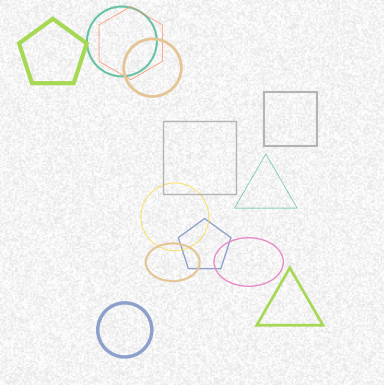[{"shape": "circle", "thickness": 1.5, "radius": 0.45, "center": [0.317, 0.892]}, {"shape": "triangle", "thickness": 0.5, "radius": 0.47, "center": [0.69, 0.506]}, {"shape": "hexagon", "thickness": 0.5, "radius": 0.47, "center": [0.34, 0.888]}, {"shape": "circle", "thickness": 2.5, "radius": 0.35, "center": [0.324, 0.143]}, {"shape": "pentagon", "thickness": 1, "radius": 0.36, "center": [0.531, 0.36]}, {"shape": "oval", "thickness": 1, "radius": 0.45, "center": [0.646, 0.319]}, {"shape": "triangle", "thickness": 2, "radius": 0.5, "center": [0.753, 0.205]}, {"shape": "pentagon", "thickness": 3, "radius": 0.46, "center": [0.137, 0.859]}, {"shape": "circle", "thickness": 0.5, "radius": 0.44, "center": [0.454, 0.437]}, {"shape": "oval", "thickness": 1.5, "radius": 0.35, "center": [0.449, 0.319]}, {"shape": "circle", "thickness": 2, "radius": 0.37, "center": [0.396, 0.824]}, {"shape": "square", "thickness": 1.5, "radius": 0.35, "center": [0.754, 0.691]}, {"shape": "square", "thickness": 1, "radius": 0.47, "center": [0.518, 0.59]}]